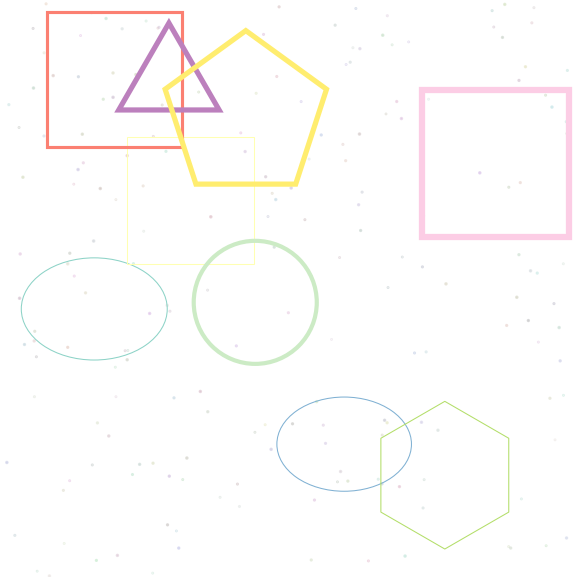[{"shape": "oval", "thickness": 0.5, "radius": 0.63, "center": [0.163, 0.464]}, {"shape": "square", "thickness": 0.5, "radius": 0.55, "center": [0.33, 0.652]}, {"shape": "square", "thickness": 1.5, "radius": 0.59, "center": [0.198, 0.861]}, {"shape": "oval", "thickness": 0.5, "radius": 0.58, "center": [0.596, 0.23]}, {"shape": "hexagon", "thickness": 0.5, "radius": 0.64, "center": [0.77, 0.176]}, {"shape": "square", "thickness": 3, "radius": 0.64, "center": [0.858, 0.716]}, {"shape": "triangle", "thickness": 2.5, "radius": 0.5, "center": [0.293, 0.859]}, {"shape": "circle", "thickness": 2, "radius": 0.53, "center": [0.442, 0.476]}, {"shape": "pentagon", "thickness": 2.5, "radius": 0.73, "center": [0.426, 0.799]}]